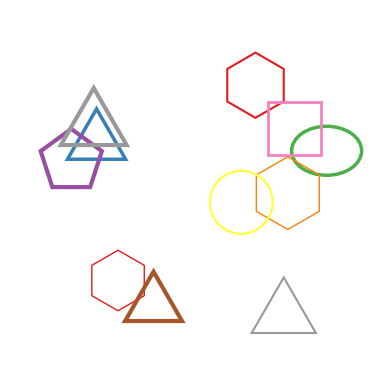[{"shape": "hexagon", "thickness": 1.5, "radius": 0.42, "center": [0.664, 0.779]}, {"shape": "hexagon", "thickness": 1, "radius": 0.39, "center": [0.307, 0.271]}, {"shape": "triangle", "thickness": 2.5, "radius": 0.44, "center": [0.251, 0.63]}, {"shape": "oval", "thickness": 2.5, "radius": 0.45, "center": [0.848, 0.608]}, {"shape": "pentagon", "thickness": 3, "radius": 0.42, "center": [0.185, 0.582]}, {"shape": "hexagon", "thickness": 1, "radius": 0.47, "center": [0.748, 0.498]}, {"shape": "circle", "thickness": 1.5, "radius": 0.41, "center": [0.627, 0.475]}, {"shape": "triangle", "thickness": 3, "radius": 0.43, "center": [0.399, 0.209]}, {"shape": "square", "thickness": 2, "radius": 0.35, "center": [0.764, 0.666]}, {"shape": "triangle", "thickness": 1.5, "radius": 0.48, "center": [0.737, 0.183]}, {"shape": "triangle", "thickness": 3, "radius": 0.49, "center": [0.243, 0.673]}]